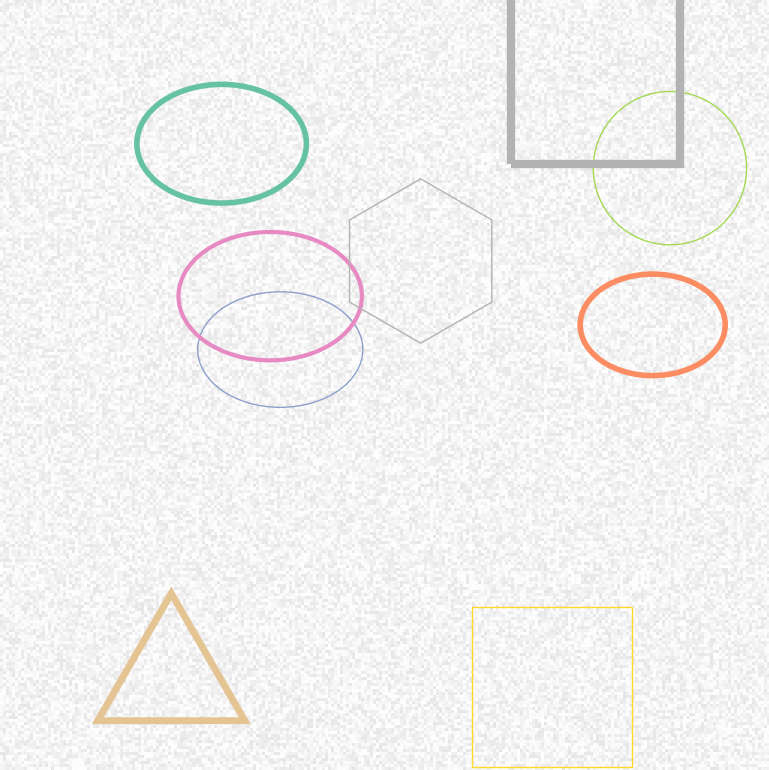[{"shape": "oval", "thickness": 2, "radius": 0.55, "center": [0.288, 0.813]}, {"shape": "oval", "thickness": 2, "radius": 0.47, "center": [0.848, 0.578]}, {"shape": "oval", "thickness": 0.5, "radius": 0.54, "center": [0.364, 0.546]}, {"shape": "oval", "thickness": 1.5, "radius": 0.6, "center": [0.351, 0.615]}, {"shape": "circle", "thickness": 0.5, "radius": 0.5, "center": [0.87, 0.782]}, {"shape": "square", "thickness": 0.5, "radius": 0.52, "center": [0.717, 0.107]}, {"shape": "triangle", "thickness": 2.5, "radius": 0.55, "center": [0.222, 0.119]}, {"shape": "square", "thickness": 3, "radius": 0.55, "center": [0.773, 0.897]}, {"shape": "hexagon", "thickness": 0.5, "radius": 0.53, "center": [0.546, 0.661]}]